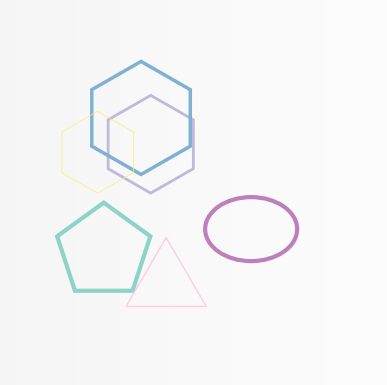[{"shape": "pentagon", "thickness": 3, "radius": 0.63, "center": [0.268, 0.347]}, {"shape": "hexagon", "thickness": 2, "radius": 0.63, "center": [0.389, 0.625]}, {"shape": "hexagon", "thickness": 2.5, "radius": 0.73, "center": [0.364, 0.694]}, {"shape": "triangle", "thickness": 1, "radius": 0.6, "center": [0.429, 0.264]}, {"shape": "oval", "thickness": 3, "radius": 0.59, "center": [0.648, 0.405]}, {"shape": "hexagon", "thickness": 0.5, "radius": 0.53, "center": [0.252, 0.604]}]